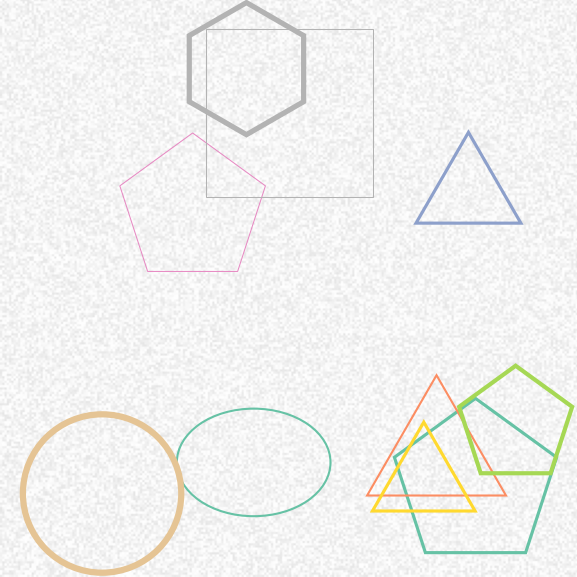[{"shape": "oval", "thickness": 1, "radius": 0.67, "center": [0.439, 0.198]}, {"shape": "pentagon", "thickness": 1.5, "radius": 0.74, "center": [0.823, 0.162]}, {"shape": "triangle", "thickness": 1, "radius": 0.69, "center": [0.756, 0.211]}, {"shape": "triangle", "thickness": 1.5, "radius": 0.52, "center": [0.811, 0.665]}, {"shape": "pentagon", "thickness": 0.5, "radius": 0.66, "center": [0.334, 0.636]}, {"shape": "pentagon", "thickness": 2, "radius": 0.51, "center": [0.893, 0.263]}, {"shape": "triangle", "thickness": 1.5, "radius": 0.51, "center": [0.734, 0.166]}, {"shape": "circle", "thickness": 3, "radius": 0.69, "center": [0.177, 0.145]}, {"shape": "square", "thickness": 0.5, "radius": 0.72, "center": [0.501, 0.804]}, {"shape": "hexagon", "thickness": 2.5, "radius": 0.57, "center": [0.427, 0.88]}]